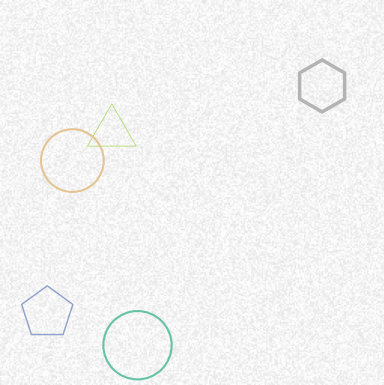[{"shape": "circle", "thickness": 1.5, "radius": 0.44, "center": [0.357, 0.103]}, {"shape": "pentagon", "thickness": 1, "radius": 0.35, "center": [0.123, 0.188]}, {"shape": "triangle", "thickness": 0.5, "radius": 0.37, "center": [0.29, 0.657]}, {"shape": "circle", "thickness": 1.5, "radius": 0.41, "center": [0.188, 0.583]}, {"shape": "hexagon", "thickness": 2.5, "radius": 0.34, "center": [0.837, 0.777]}]